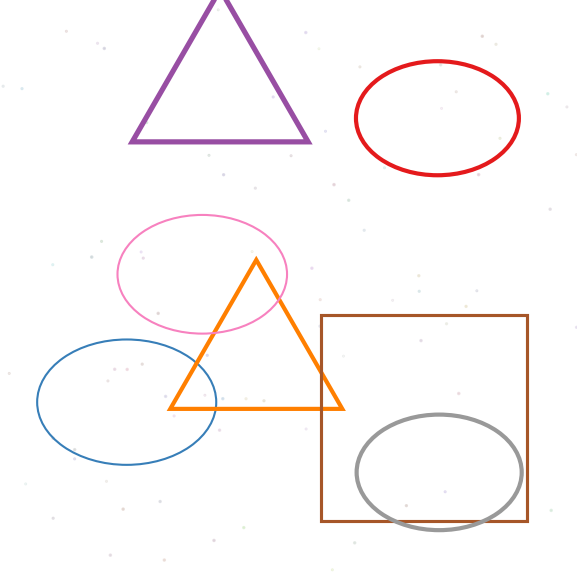[{"shape": "oval", "thickness": 2, "radius": 0.71, "center": [0.757, 0.794]}, {"shape": "oval", "thickness": 1, "radius": 0.78, "center": [0.219, 0.303]}, {"shape": "triangle", "thickness": 2.5, "radius": 0.88, "center": [0.381, 0.841]}, {"shape": "triangle", "thickness": 2, "radius": 0.86, "center": [0.444, 0.377]}, {"shape": "square", "thickness": 1.5, "radius": 0.89, "center": [0.734, 0.276]}, {"shape": "oval", "thickness": 1, "radius": 0.73, "center": [0.35, 0.524]}, {"shape": "oval", "thickness": 2, "radius": 0.71, "center": [0.76, 0.181]}]